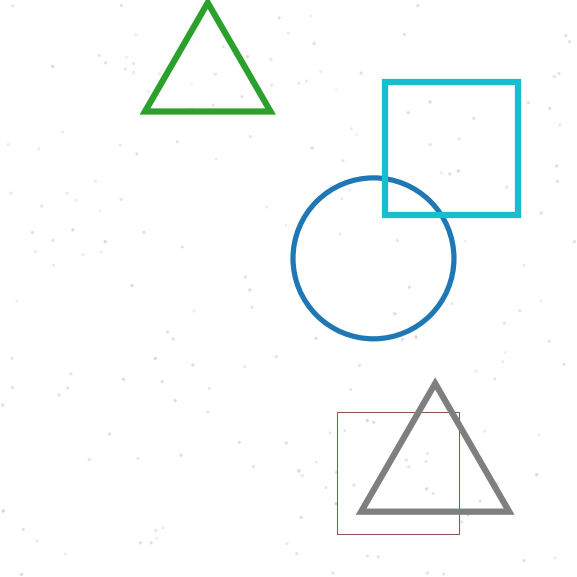[{"shape": "circle", "thickness": 2.5, "radius": 0.7, "center": [0.647, 0.552]}, {"shape": "triangle", "thickness": 3, "radius": 0.63, "center": [0.36, 0.869]}, {"shape": "square", "thickness": 0.5, "radius": 0.53, "center": [0.689, 0.18]}, {"shape": "triangle", "thickness": 3, "radius": 0.74, "center": [0.754, 0.187]}, {"shape": "square", "thickness": 3, "radius": 0.58, "center": [0.782, 0.742]}]